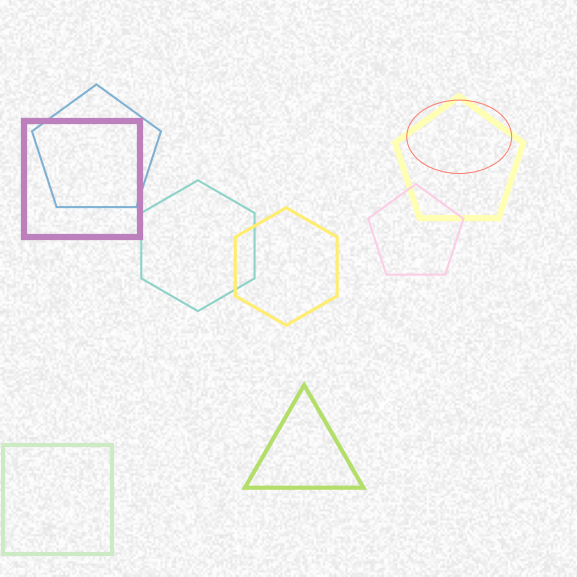[{"shape": "hexagon", "thickness": 1, "radius": 0.57, "center": [0.343, 0.574]}, {"shape": "pentagon", "thickness": 3, "radius": 0.58, "center": [0.795, 0.716]}, {"shape": "oval", "thickness": 0.5, "radius": 0.45, "center": [0.795, 0.762]}, {"shape": "pentagon", "thickness": 1, "radius": 0.59, "center": [0.167, 0.736]}, {"shape": "triangle", "thickness": 2, "radius": 0.59, "center": [0.527, 0.214]}, {"shape": "pentagon", "thickness": 1, "radius": 0.43, "center": [0.72, 0.594]}, {"shape": "square", "thickness": 3, "radius": 0.5, "center": [0.142, 0.689]}, {"shape": "square", "thickness": 2, "radius": 0.47, "center": [0.1, 0.133]}, {"shape": "hexagon", "thickness": 1.5, "radius": 0.51, "center": [0.496, 0.538]}]